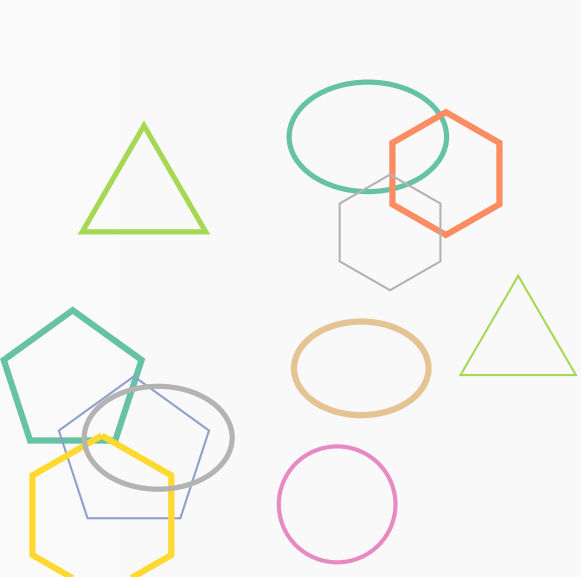[{"shape": "pentagon", "thickness": 3, "radius": 0.62, "center": [0.125, 0.337]}, {"shape": "oval", "thickness": 2.5, "radius": 0.68, "center": [0.633, 0.762]}, {"shape": "hexagon", "thickness": 3, "radius": 0.53, "center": [0.767, 0.699]}, {"shape": "pentagon", "thickness": 1, "radius": 0.68, "center": [0.23, 0.212]}, {"shape": "circle", "thickness": 2, "radius": 0.5, "center": [0.58, 0.126]}, {"shape": "triangle", "thickness": 1, "radius": 0.57, "center": [0.892, 0.407]}, {"shape": "triangle", "thickness": 2.5, "radius": 0.61, "center": [0.248, 0.659]}, {"shape": "hexagon", "thickness": 3, "radius": 0.69, "center": [0.175, 0.107]}, {"shape": "oval", "thickness": 3, "radius": 0.58, "center": [0.622, 0.361]}, {"shape": "oval", "thickness": 2.5, "radius": 0.64, "center": [0.272, 0.241]}, {"shape": "hexagon", "thickness": 1, "radius": 0.5, "center": [0.671, 0.597]}]